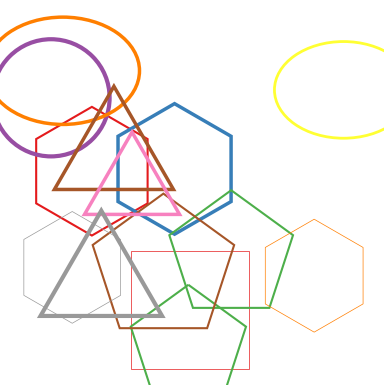[{"shape": "hexagon", "thickness": 1.5, "radius": 0.84, "center": [0.239, 0.555]}, {"shape": "square", "thickness": 0.5, "radius": 0.77, "center": [0.494, 0.194]}, {"shape": "hexagon", "thickness": 2.5, "radius": 0.85, "center": [0.453, 0.561]}, {"shape": "pentagon", "thickness": 1.5, "radius": 0.79, "center": [0.489, 0.103]}, {"shape": "pentagon", "thickness": 1.5, "radius": 0.84, "center": [0.6, 0.337]}, {"shape": "circle", "thickness": 3, "radius": 0.76, "center": [0.133, 0.746]}, {"shape": "hexagon", "thickness": 0.5, "radius": 0.73, "center": [0.816, 0.284]}, {"shape": "oval", "thickness": 2.5, "radius": 1.0, "center": [0.163, 0.816]}, {"shape": "oval", "thickness": 2, "radius": 0.9, "center": [0.892, 0.767]}, {"shape": "triangle", "thickness": 2.5, "radius": 0.89, "center": [0.296, 0.597]}, {"shape": "pentagon", "thickness": 1.5, "radius": 0.97, "center": [0.424, 0.304]}, {"shape": "triangle", "thickness": 2.5, "radius": 0.71, "center": [0.343, 0.514]}, {"shape": "triangle", "thickness": 3, "radius": 0.91, "center": [0.263, 0.27]}, {"shape": "hexagon", "thickness": 0.5, "radius": 0.73, "center": [0.188, 0.305]}]